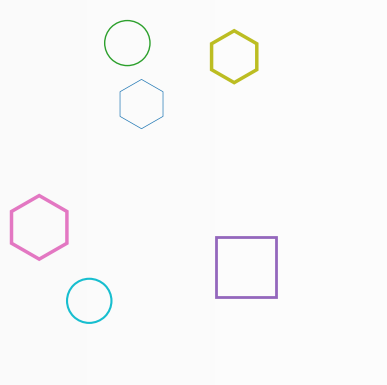[{"shape": "hexagon", "thickness": 0.5, "radius": 0.32, "center": [0.365, 0.73]}, {"shape": "circle", "thickness": 1, "radius": 0.29, "center": [0.329, 0.888]}, {"shape": "square", "thickness": 2, "radius": 0.39, "center": [0.635, 0.307]}, {"shape": "hexagon", "thickness": 2.5, "radius": 0.41, "center": [0.101, 0.409]}, {"shape": "hexagon", "thickness": 2.5, "radius": 0.34, "center": [0.604, 0.853]}, {"shape": "circle", "thickness": 1.5, "radius": 0.29, "center": [0.23, 0.219]}]